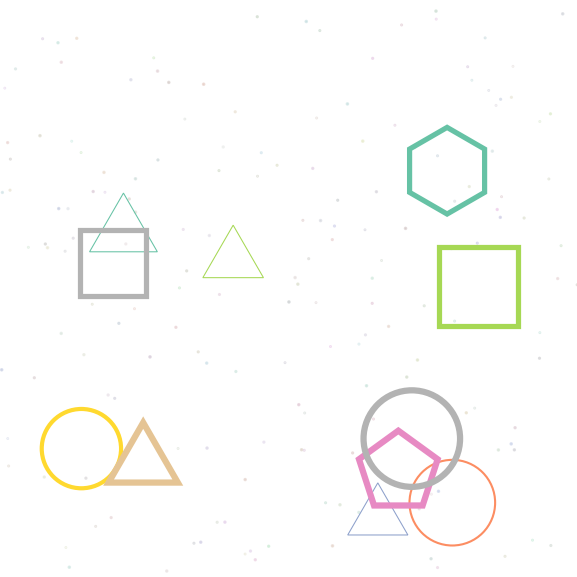[{"shape": "hexagon", "thickness": 2.5, "radius": 0.37, "center": [0.774, 0.704]}, {"shape": "triangle", "thickness": 0.5, "radius": 0.34, "center": [0.214, 0.597]}, {"shape": "circle", "thickness": 1, "radius": 0.37, "center": [0.783, 0.129]}, {"shape": "triangle", "thickness": 0.5, "radius": 0.3, "center": [0.654, 0.103]}, {"shape": "pentagon", "thickness": 3, "radius": 0.36, "center": [0.69, 0.182]}, {"shape": "triangle", "thickness": 0.5, "radius": 0.3, "center": [0.404, 0.549]}, {"shape": "square", "thickness": 2.5, "radius": 0.34, "center": [0.829, 0.503]}, {"shape": "circle", "thickness": 2, "radius": 0.34, "center": [0.141, 0.222]}, {"shape": "triangle", "thickness": 3, "radius": 0.35, "center": [0.248, 0.198]}, {"shape": "circle", "thickness": 3, "radius": 0.42, "center": [0.713, 0.24]}, {"shape": "square", "thickness": 2.5, "radius": 0.29, "center": [0.195, 0.543]}]